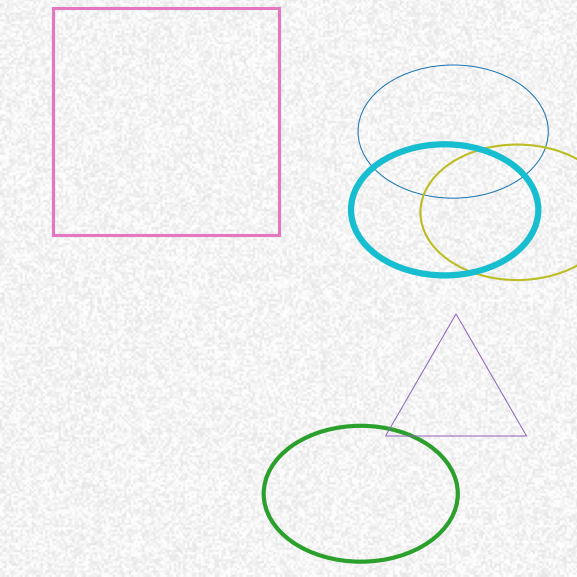[{"shape": "oval", "thickness": 0.5, "radius": 0.82, "center": [0.785, 0.771]}, {"shape": "oval", "thickness": 2, "radius": 0.84, "center": [0.625, 0.144]}, {"shape": "triangle", "thickness": 0.5, "radius": 0.7, "center": [0.79, 0.315]}, {"shape": "square", "thickness": 1.5, "radius": 0.98, "center": [0.287, 0.789]}, {"shape": "oval", "thickness": 1, "radius": 0.84, "center": [0.896, 0.631]}, {"shape": "oval", "thickness": 3, "radius": 0.81, "center": [0.77, 0.636]}]